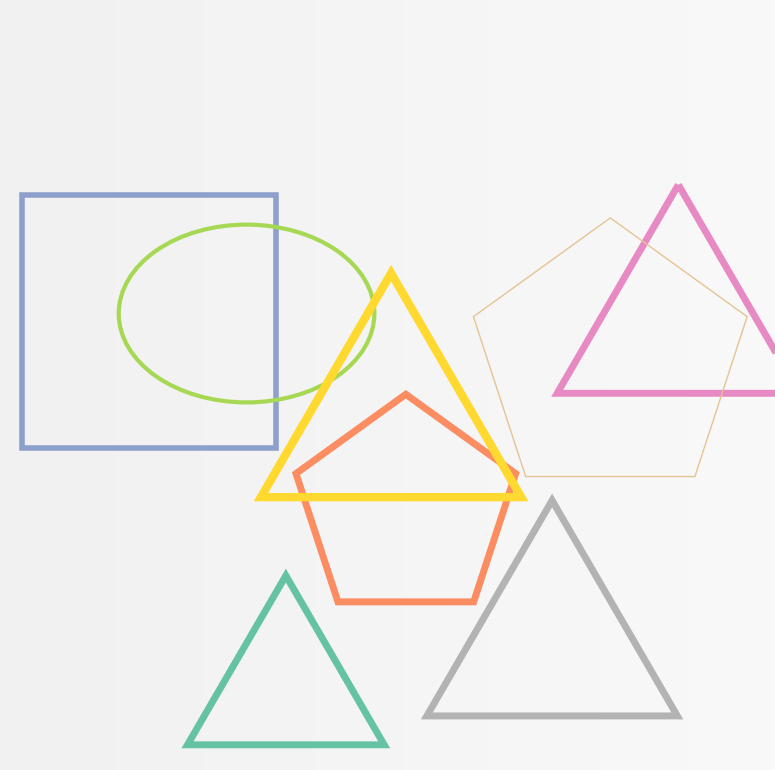[{"shape": "triangle", "thickness": 2.5, "radius": 0.73, "center": [0.369, 0.106]}, {"shape": "pentagon", "thickness": 2.5, "radius": 0.75, "center": [0.524, 0.339]}, {"shape": "square", "thickness": 2, "radius": 0.82, "center": [0.192, 0.582]}, {"shape": "triangle", "thickness": 2.5, "radius": 0.9, "center": [0.875, 0.579]}, {"shape": "oval", "thickness": 1.5, "radius": 0.82, "center": [0.318, 0.593]}, {"shape": "triangle", "thickness": 3, "radius": 0.97, "center": [0.505, 0.451]}, {"shape": "pentagon", "thickness": 0.5, "radius": 0.93, "center": [0.787, 0.531]}, {"shape": "triangle", "thickness": 2.5, "radius": 0.93, "center": [0.712, 0.164]}]